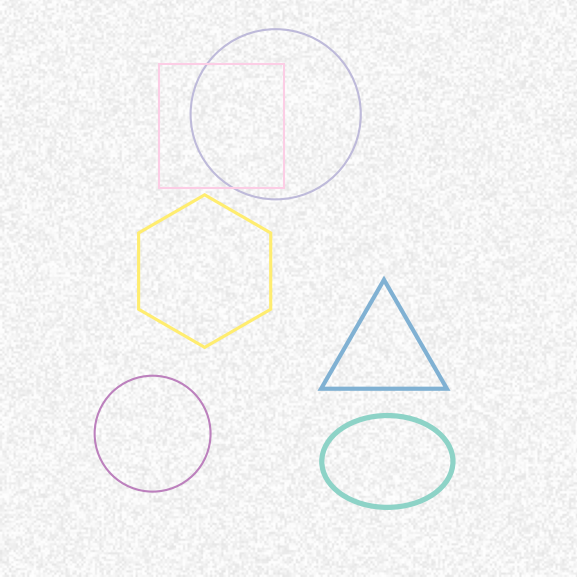[{"shape": "oval", "thickness": 2.5, "radius": 0.57, "center": [0.671, 0.2]}, {"shape": "circle", "thickness": 1, "radius": 0.74, "center": [0.477, 0.801]}, {"shape": "triangle", "thickness": 2, "radius": 0.63, "center": [0.665, 0.389]}, {"shape": "square", "thickness": 1, "radius": 0.54, "center": [0.384, 0.782]}, {"shape": "circle", "thickness": 1, "radius": 0.5, "center": [0.264, 0.248]}, {"shape": "hexagon", "thickness": 1.5, "radius": 0.66, "center": [0.354, 0.53]}]